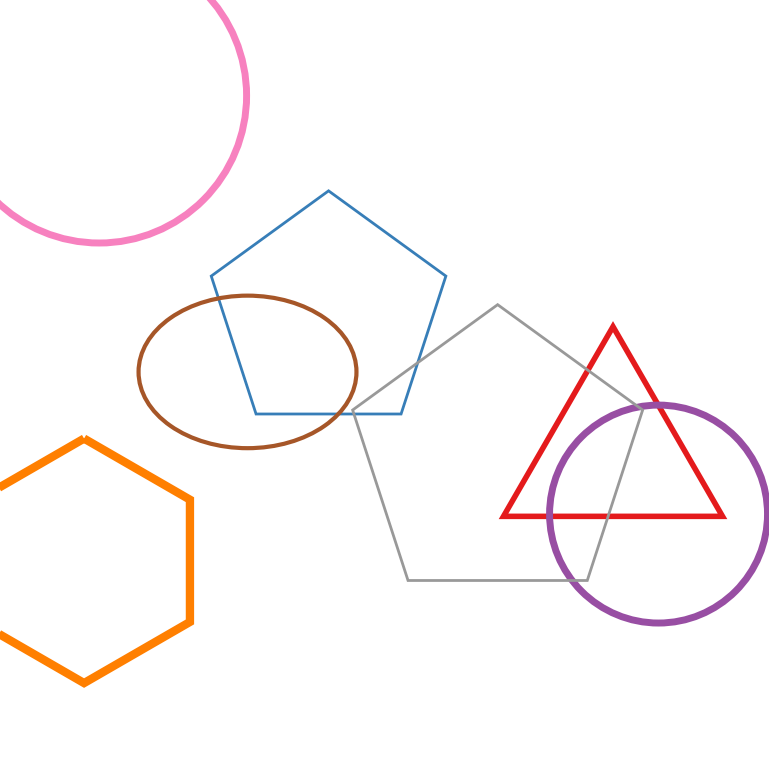[{"shape": "triangle", "thickness": 2, "radius": 0.82, "center": [0.796, 0.412]}, {"shape": "pentagon", "thickness": 1, "radius": 0.8, "center": [0.427, 0.592]}, {"shape": "circle", "thickness": 2.5, "radius": 0.71, "center": [0.855, 0.332]}, {"shape": "hexagon", "thickness": 3, "radius": 0.79, "center": [0.109, 0.272]}, {"shape": "oval", "thickness": 1.5, "radius": 0.71, "center": [0.321, 0.517]}, {"shape": "circle", "thickness": 2.5, "radius": 0.96, "center": [0.129, 0.876]}, {"shape": "pentagon", "thickness": 1, "radius": 0.99, "center": [0.646, 0.406]}]